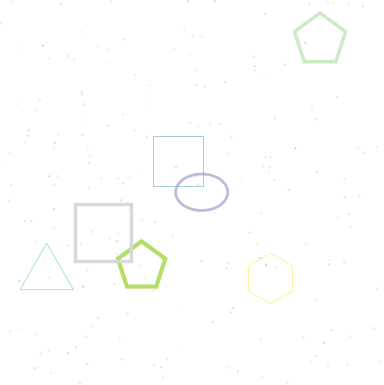[{"shape": "triangle", "thickness": 0.5, "radius": 0.4, "center": [0.121, 0.288]}, {"shape": "oval", "thickness": 2, "radius": 0.34, "center": [0.524, 0.501]}, {"shape": "square", "thickness": 0.5, "radius": 0.32, "center": [0.462, 0.581]}, {"shape": "pentagon", "thickness": 3, "radius": 0.32, "center": [0.368, 0.308]}, {"shape": "square", "thickness": 2.5, "radius": 0.37, "center": [0.267, 0.396]}, {"shape": "pentagon", "thickness": 2.5, "radius": 0.35, "center": [0.831, 0.896]}, {"shape": "hexagon", "thickness": 0.5, "radius": 0.33, "center": [0.703, 0.277]}]